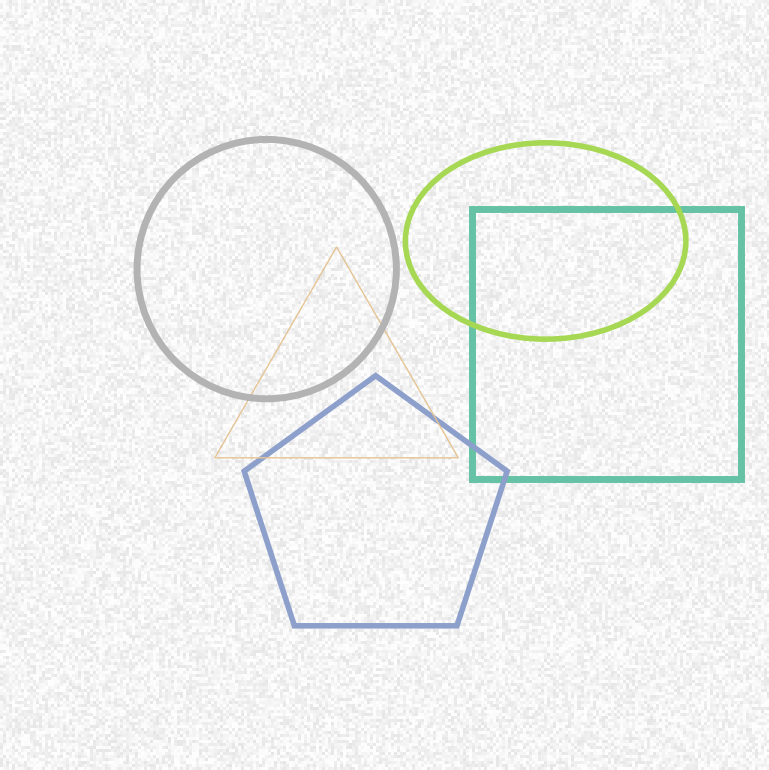[{"shape": "square", "thickness": 2.5, "radius": 0.88, "center": [0.788, 0.553]}, {"shape": "pentagon", "thickness": 2, "radius": 0.9, "center": [0.488, 0.333]}, {"shape": "oval", "thickness": 2, "radius": 0.91, "center": [0.709, 0.687]}, {"shape": "triangle", "thickness": 0.5, "radius": 0.91, "center": [0.437, 0.497]}, {"shape": "circle", "thickness": 2.5, "radius": 0.84, "center": [0.346, 0.651]}]